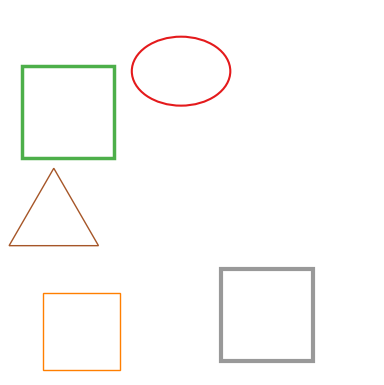[{"shape": "oval", "thickness": 1.5, "radius": 0.64, "center": [0.47, 0.815]}, {"shape": "square", "thickness": 2.5, "radius": 0.6, "center": [0.176, 0.71]}, {"shape": "square", "thickness": 1, "radius": 0.5, "center": [0.211, 0.139]}, {"shape": "triangle", "thickness": 1, "radius": 0.67, "center": [0.14, 0.429]}, {"shape": "square", "thickness": 3, "radius": 0.6, "center": [0.693, 0.181]}]